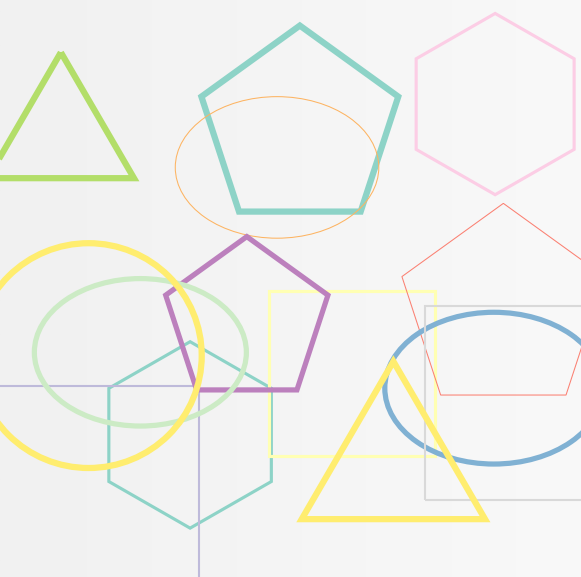[{"shape": "pentagon", "thickness": 3, "radius": 0.89, "center": [0.516, 0.777]}, {"shape": "hexagon", "thickness": 1.5, "radius": 0.81, "center": [0.327, 0.246]}, {"shape": "square", "thickness": 1.5, "radius": 0.72, "center": [0.606, 0.352]}, {"shape": "square", "thickness": 1, "radius": 0.95, "center": [0.152, 0.141]}, {"shape": "pentagon", "thickness": 0.5, "radius": 0.92, "center": [0.866, 0.464]}, {"shape": "oval", "thickness": 2.5, "radius": 0.94, "center": [0.85, 0.327]}, {"shape": "oval", "thickness": 0.5, "radius": 0.88, "center": [0.477, 0.709]}, {"shape": "triangle", "thickness": 3, "radius": 0.73, "center": [0.105, 0.763]}, {"shape": "hexagon", "thickness": 1.5, "radius": 0.78, "center": [0.852, 0.819]}, {"shape": "square", "thickness": 1, "radius": 0.84, "center": [0.9, 0.301]}, {"shape": "pentagon", "thickness": 2.5, "radius": 0.73, "center": [0.425, 0.443]}, {"shape": "oval", "thickness": 2.5, "radius": 0.91, "center": [0.241, 0.389]}, {"shape": "triangle", "thickness": 3, "radius": 0.91, "center": [0.677, 0.191]}, {"shape": "circle", "thickness": 3, "radius": 0.97, "center": [0.152, 0.383]}]